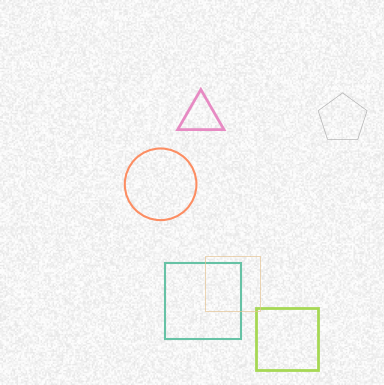[{"shape": "square", "thickness": 1.5, "radius": 0.49, "center": [0.527, 0.218]}, {"shape": "circle", "thickness": 1.5, "radius": 0.47, "center": [0.417, 0.521]}, {"shape": "triangle", "thickness": 2, "radius": 0.35, "center": [0.522, 0.698]}, {"shape": "square", "thickness": 2, "radius": 0.4, "center": [0.746, 0.119]}, {"shape": "square", "thickness": 0.5, "radius": 0.36, "center": [0.604, 0.264]}, {"shape": "pentagon", "thickness": 0.5, "radius": 0.33, "center": [0.89, 0.692]}]